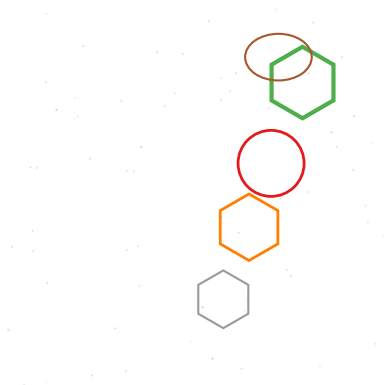[{"shape": "circle", "thickness": 2, "radius": 0.43, "center": [0.704, 0.576]}, {"shape": "hexagon", "thickness": 3, "radius": 0.46, "center": [0.786, 0.786]}, {"shape": "hexagon", "thickness": 2, "radius": 0.43, "center": [0.647, 0.41]}, {"shape": "oval", "thickness": 1.5, "radius": 0.43, "center": [0.723, 0.852]}, {"shape": "hexagon", "thickness": 1.5, "radius": 0.37, "center": [0.58, 0.223]}]